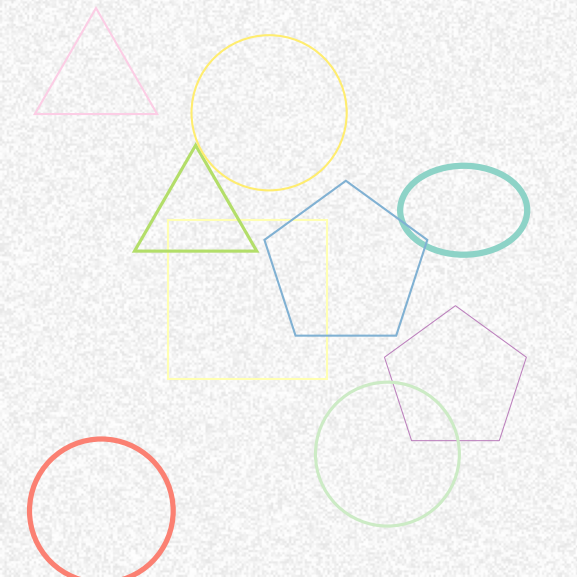[{"shape": "oval", "thickness": 3, "radius": 0.55, "center": [0.803, 0.635]}, {"shape": "square", "thickness": 1, "radius": 0.69, "center": [0.429, 0.481]}, {"shape": "circle", "thickness": 2.5, "radius": 0.62, "center": [0.175, 0.115]}, {"shape": "pentagon", "thickness": 1, "radius": 0.74, "center": [0.599, 0.538]}, {"shape": "triangle", "thickness": 1.5, "radius": 0.61, "center": [0.339, 0.625]}, {"shape": "triangle", "thickness": 1, "radius": 0.61, "center": [0.166, 0.863]}, {"shape": "pentagon", "thickness": 0.5, "radius": 0.65, "center": [0.789, 0.341]}, {"shape": "circle", "thickness": 1.5, "radius": 0.62, "center": [0.671, 0.213]}, {"shape": "circle", "thickness": 1, "radius": 0.67, "center": [0.466, 0.804]}]